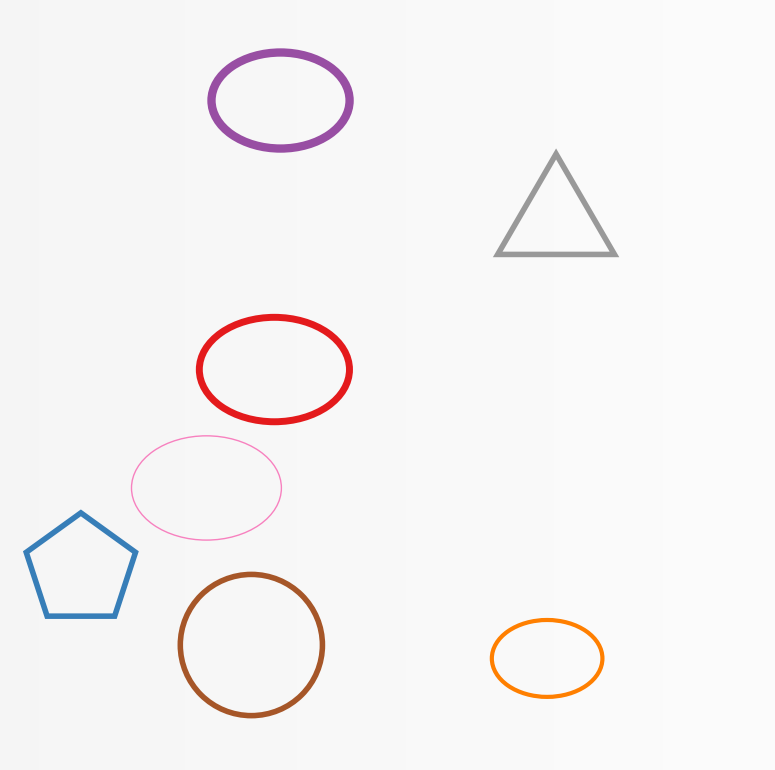[{"shape": "oval", "thickness": 2.5, "radius": 0.48, "center": [0.354, 0.52]}, {"shape": "pentagon", "thickness": 2, "radius": 0.37, "center": [0.104, 0.26]}, {"shape": "oval", "thickness": 3, "radius": 0.45, "center": [0.362, 0.869]}, {"shape": "oval", "thickness": 1.5, "radius": 0.36, "center": [0.706, 0.145]}, {"shape": "circle", "thickness": 2, "radius": 0.46, "center": [0.324, 0.162]}, {"shape": "oval", "thickness": 0.5, "radius": 0.48, "center": [0.266, 0.366]}, {"shape": "triangle", "thickness": 2, "radius": 0.43, "center": [0.718, 0.713]}]